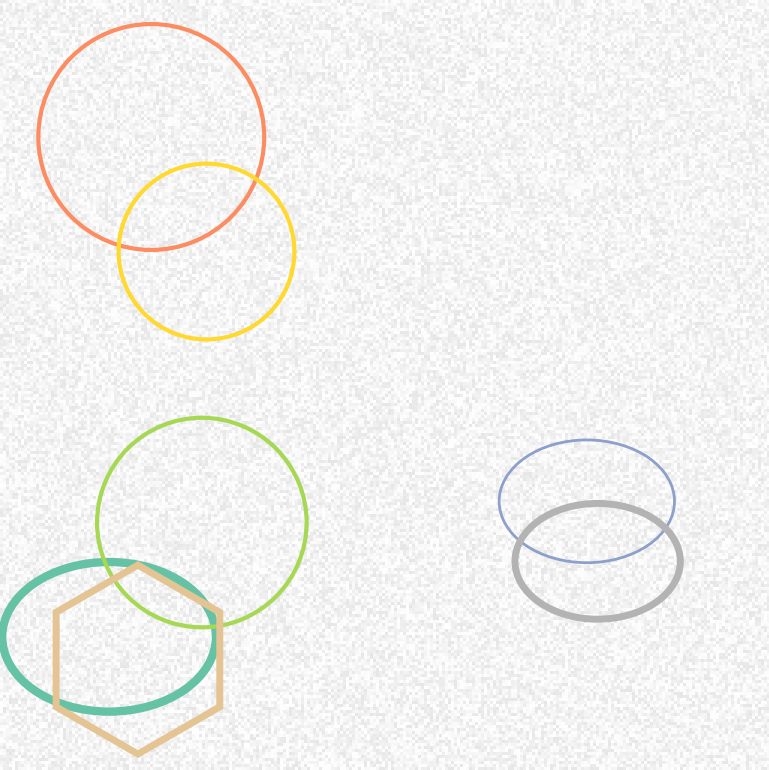[{"shape": "oval", "thickness": 3, "radius": 0.69, "center": [0.142, 0.173]}, {"shape": "circle", "thickness": 1.5, "radius": 0.73, "center": [0.196, 0.822]}, {"shape": "oval", "thickness": 1, "radius": 0.57, "center": [0.762, 0.349]}, {"shape": "circle", "thickness": 1.5, "radius": 0.68, "center": [0.262, 0.321]}, {"shape": "circle", "thickness": 1.5, "radius": 0.57, "center": [0.268, 0.673]}, {"shape": "hexagon", "thickness": 2.5, "radius": 0.61, "center": [0.179, 0.143]}, {"shape": "oval", "thickness": 2.5, "radius": 0.54, "center": [0.776, 0.271]}]